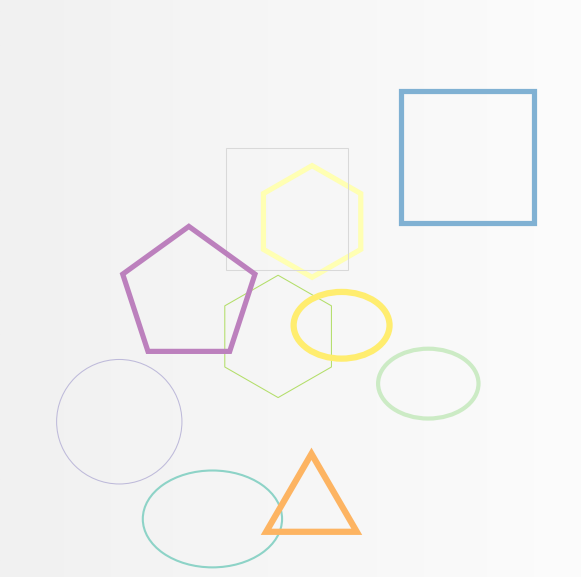[{"shape": "oval", "thickness": 1, "radius": 0.6, "center": [0.365, 0.101]}, {"shape": "hexagon", "thickness": 2.5, "radius": 0.48, "center": [0.537, 0.616]}, {"shape": "circle", "thickness": 0.5, "radius": 0.54, "center": [0.205, 0.269]}, {"shape": "square", "thickness": 2.5, "radius": 0.57, "center": [0.804, 0.727]}, {"shape": "triangle", "thickness": 3, "radius": 0.45, "center": [0.536, 0.123]}, {"shape": "hexagon", "thickness": 0.5, "radius": 0.53, "center": [0.478, 0.417]}, {"shape": "square", "thickness": 0.5, "radius": 0.53, "center": [0.494, 0.638]}, {"shape": "pentagon", "thickness": 2.5, "radius": 0.6, "center": [0.325, 0.487]}, {"shape": "oval", "thickness": 2, "radius": 0.43, "center": [0.737, 0.335]}, {"shape": "oval", "thickness": 3, "radius": 0.41, "center": [0.588, 0.436]}]